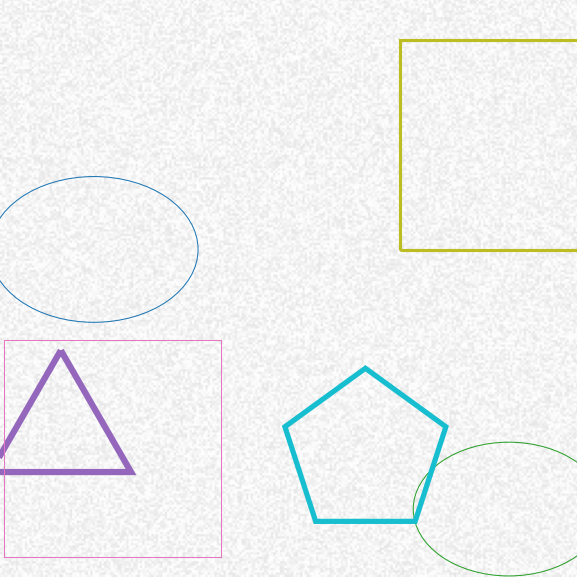[{"shape": "oval", "thickness": 0.5, "radius": 0.9, "center": [0.163, 0.567]}, {"shape": "oval", "thickness": 0.5, "radius": 0.83, "center": [0.881, 0.118]}, {"shape": "triangle", "thickness": 3, "radius": 0.7, "center": [0.105, 0.252]}, {"shape": "square", "thickness": 0.5, "radius": 0.94, "center": [0.195, 0.223]}, {"shape": "square", "thickness": 1.5, "radius": 0.91, "center": [0.874, 0.748]}, {"shape": "pentagon", "thickness": 2.5, "radius": 0.73, "center": [0.633, 0.215]}]